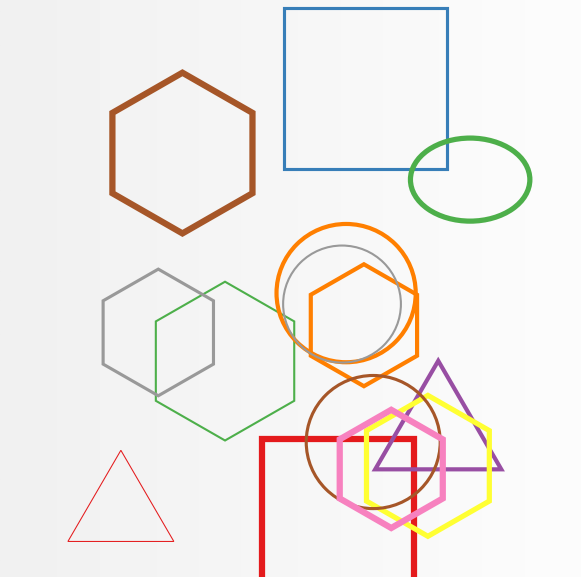[{"shape": "square", "thickness": 3, "radius": 0.65, "center": [0.581, 0.108]}, {"shape": "triangle", "thickness": 0.5, "radius": 0.53, "center": [0.208, 0.114]}, {"shape": "square", "thickness": 1.5, "radius": 0.7, "center": [0.629, 0.846]}, {"shape": "oval", "thickness": 2.5, "radius": 0.51, "center": [0.809, 0.688]}, {"shape": "hexagon", "thickness": 1, "radius": 0.69, "center": [0.387, 0.374]}, {"shape": "triangle", "thickness": 2, "radius": 0.63, "center": [0.754, 0.249]}, {"shape": "hexagon", "thickness": 2, "radius": 0.53, "center": [0.626, 0.436]}, {"shape": "circle", "thickness": 2, "radius": 0.6, "center": [0.595, 0.492]}, {"shape": "hexagon", "thickness": 2.5, "radius": 0.61, "center": [0.736, 0.192]}, {"shape": "circle", "thickness": 1.5, "radius": 0.58, "center": [0.642, 0.234]}, {"shape": "hexagon", "thickness": 3, "radius": 0.7, "center": [0.314, 0.734]}, {"shape": "hexagon", "thickness": 3, "radius": 0.51, "center": [0.673, 0.187]}, {"shape": "hexagon", "thickness": 1.5, "radius": 0.55, "center": [0.272, 0.423]}, {"shape": "circle", "thickness": 1, "radius": 0.51, "center": [0.588, 0.473]}]